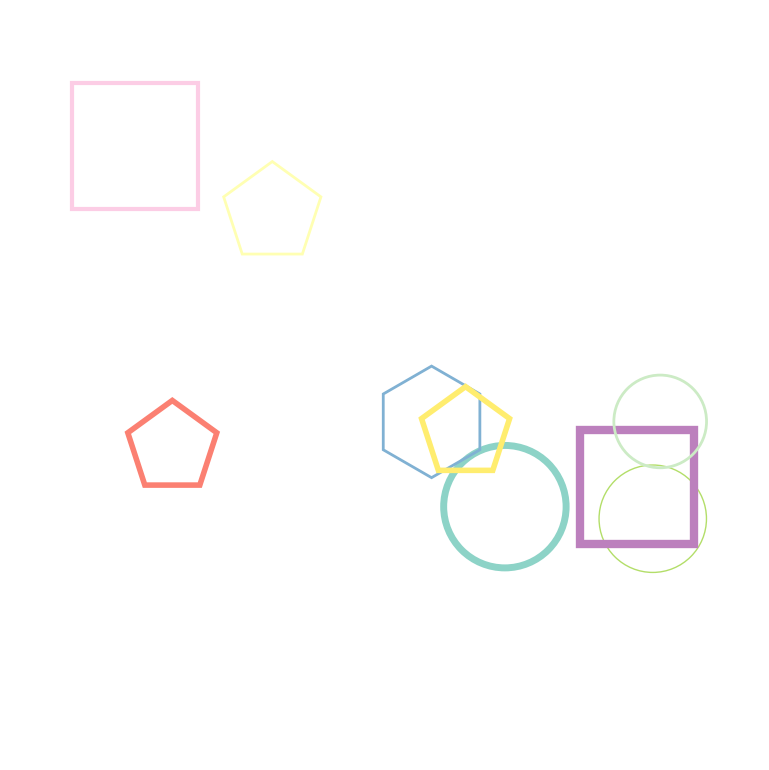[{"shape": "circle", "thickness": 2.5, "radius": 0.4, "center": [0.656, 0.342]}, {"shape": "pentagon", "thickness": 1, "radius": 0.33, "center": [0.354, 0.724]}, {"shape": "pentagon", "thickness": 2, "radius": 0.3, "center": [0.224, 0.419]}, {"shape": "hexagon", "thickness": 1, "radius": 0.36, "center": [0.56, 0.452]}, {"shape": "circle", "thickness": 0.5, "radius": 0.35, "center": [0.848, 0.326]}, {"shape": "square", "thickness": 1.5, "radius": 0.41, "center": [0.176, 0.811]}, {"shape": "square", "thickness": 3, "radius": 0.37, "center": [0.827, 0.367]}, {"shape": "circle", "thickness": 1, "radius": 0.3, "center": [0.857, 0.453]}, {"shape": "pentagon", "thickness": 2, "radius": 0.3, "center": [0.605, 0.438]}]